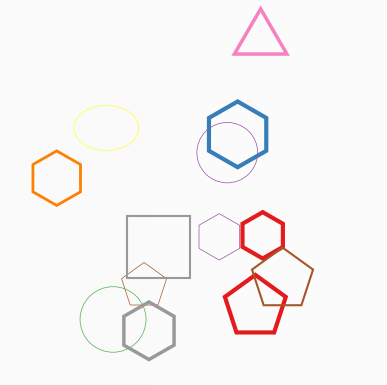[{"shape": "pentagon", "thickness": 3, "radius": 0.41, "center": [0.659, 0.203]}, {"shape": "hexagon", "thickness": 3, "radius": 0.3, "center": [0.678, 0.389]}, {"shape": "hexagon", "thickness": 3, "radius": 0.43, "center": [0.613, 0.651]}, {"shape": "circle", "thickness": 0.5, "radius": 0.43, "center": [0.292, 0.17]}, {"shape": "hexagon", "thickness": 0.5, "radius": 0.3, "center": [0.566, 0.385]}, {"shape": "circle", "thickness": 0.5, "radius": 0.39, "center": [0.586, 0.604]}, {"shape": "hexagon", "thickness": 2, "radius": 0.35, "center": [0.146, 0.537]}, {"shape": "oval", "thickness": 0.5, "radius": 0.42, "center": [0.274, 0.668]}, {"shape": "pentagon", "thickness": 1.5, "radius": 0.41, "center": [0.729, 0.274]}, {"shape": "pentagon", "thickness": 0.5, "radius": 0.31, "center": [0.372, 0.257]}, {"shape": "triangle", "thickness": 2.5, "radius": 0.39, "center": [0.673, 0.899]}, {"shape": "hexagon", "thickness": 2.5, "radius": 0.37, "center": [0.384, 0.141]}, {"shape": "square", "thickness": 1.5, "radius": 0.4, "center": [0.41, 0.359]}]